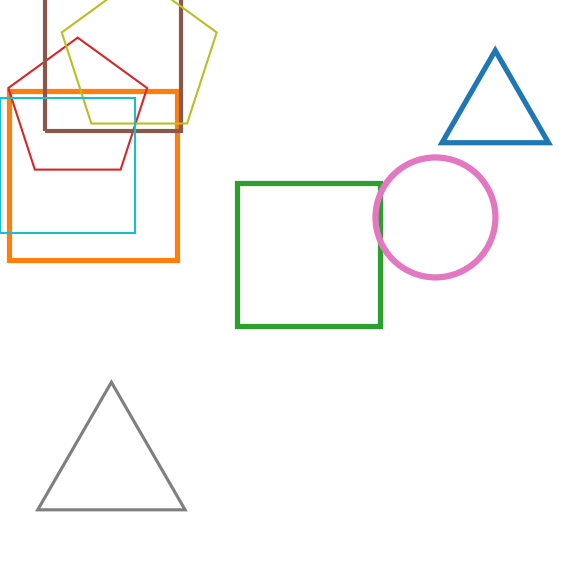[{"shape": "triangle", "thickness": 2.5, "radius": 0.53, "center": [0.858, 0.805]}, {"shape": "square", "thickness": 2.5, "radius": 0.73, "center": [0.161, 0.695]}, {"shape": "square", "thickness": 2.5, "radius": 0.62, "center": [0.534, 0.558]}, {"shape": "pentagon", "thickness": 1, "radius": 0.63, "center": [0.135, 0.808]}, {"shape": "square", "thickness": 2, "radius": 0.59, "center": [0.196, 0.89]}, {"shape": "circle", "thickness": 3, "radius": 0.52, "center": [0.754, 0.623]}, {"shape": "triangle", "thickness": 1.5, "radius": 0.74, "center": [0.193, 0.19]}, {"shape": "pentagon", "thickness": 1, "radius": 0.71, "center": [0.241, 0.899]}, {"shape": "square", "thickness": 1, "radius": 0.58, "center": [0.116, 0.712]}]